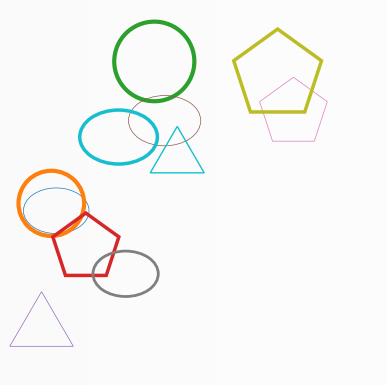[{"shape": "oval", "thickness": 0.5, "radius": 0.42, "center": [0.145, 0.453]}, {"shape": "circle", "thickness": 3, "radius": 0.42, "center": [0.132, 0.472]}, {"shape": "circle", "thickness": 3, "radius": 0.52, "center": [0.398, 0.84]}, {"shape": "pentagon", "thickness": 2.5, "radius": 0.45, "center": [0.222, 0.357]}, {"shape": "triangle", "thickness": 0.5, "radius": 0.47, "center": [0.107, 0.148]}, {"shape": "oval", "thickness": 0.5, "radius": 0.47, "center": [0.425, 0.687]}, {"shape": "pentagon", "thickness": 0.5, "radius": 0.46, "center": [0.757, 0.708]}, {"shape": "oval", "thickness": 2, "radius": 0.42, "center": [0.324, 0.289]}, {"shape": "pentagon", "thickness": 2.5, "radius": 0.6, "center": [0.716, 0.805]}, {"shape": "triangle", "thickness": 1, "radius": 0.4, "center": [0.457, 0.591]}, {"shape": "oval", "thickness": 2.5, "radius": 0.5, "center": [0.306, 0.644]}]